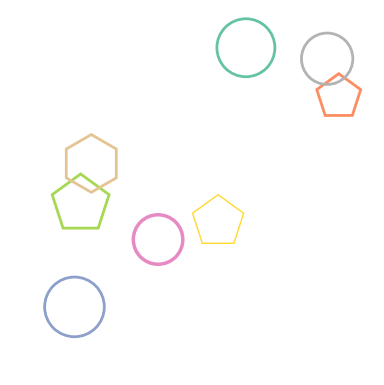[{"shape": "circle", "thickness": 2, "radius": 0.38, "center": [0.639, 0.876]}, {"shape": "pentagon", "thickness": 2, "radius": 0.3, "center": [0.88, 0.749]}, {"shape": "circle", "thickness": 2, "radius": 0.39, "center": [0.193, 0.203]}, {"shape": "circle", "thickness": 2.5, "radius": 0.32, "center": [0.411, 0.378]}, {"shape": "pentagon", "thickness": 2, "radius": 0.39, "center": [0.209, 0.47]}, {"shape": "pentagon", "thickness": 1, "radius": 0.35, "center": [0.566, 0.425]}, {"shape": "hexagon", "thickness": 2, "radius": 0.38, "center": [0.237, 0.575]}, {"shape": "circle", "thickness": 2, "radius": 0.33, "center": [0.85, 0.847]}]